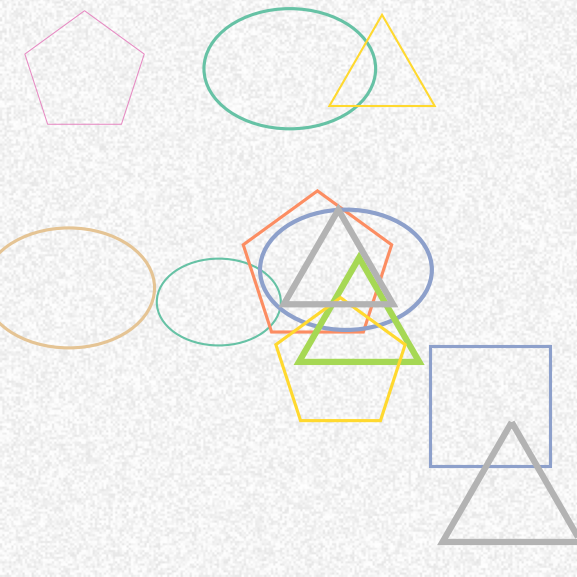[{"shape": "oval", "thickness": 1, "radius": 0.54, "center": [0.379, 0.476]}, {"shape": "oval", "thickness": 1.5, "radius": 0.74, "center": [0.502, 0.88]}, {"shape": "pentagon", "thickness": 1.5, "radius": 0.68, "center": [0.55, 0.534]}, {"shape": "oval", "thickness": 2, "radius": 0.74, "center": [0.599, 0.532]}, {"shape": "square", "thickness": 1.5, "radius": 0.52, "center": [0.848, 0.296]}, {"shape": "pentagon", "thickness": 0.5, "radius": 0.54, "center": [0.146, 0.872]}, {"shape": "triangle", "thickness": 3, "radius": 0.6, "center": [0.622, 0.433]}, {"shape": "triangle", "thickness": 1, "radius": 0.53, "center": [0.662, 0.868]}, {"shape": "pentagon", "thickness": 1.5, "radius": 0.59, "center": [0.59, 0.366]}, {"shape": "oval", "thickness": 1.5, "radius": 0.74, "center": [0.119, 0.501]}, {"shape": "triangle", "thickness": 3, "radius": 0.55, "center": [0.586, 0.527]}, {"shape": "triangle", "thickness": 3, "radius": 0.69, "center": [0.886, 0.13]}]